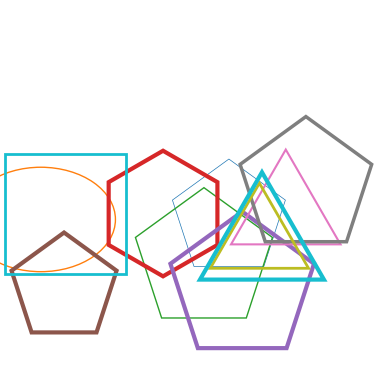[{"shape": "pentagon", "thickness": 0.5, "radius": 0.77, "center": [0.595, 0.433]}, {"shape": "oval", "thickness": 1, "radius": 0.97, "center": [0.106, 0.43]}, {"shape": "pentagon", "thickness": 1, "radius": 0.94, "center": [0.53, 0.325]}, {"shape": "hexagon", "thickness": 3, "radius": 0.82, "center": [0.423, 0.445]}, {"shape": "pentagon", "thickness": 3, "radius": 0.98, "center": [0.629, 0.254]}, {"shape": "pentagon", "thickness": 3, "radius": 0.72, "center": [0.166, 0.253]}, {"shape": "triangle", "thickness": 1.5, "radius": 0.82, "center": [0.742, 0.447]}, {"shape": "pentagon", "thickness": 2.5, "radius": 0.9, "center": [0.795, 0.517]}, {"shape": "triangle", "thickness": 2, "radius": 0.74, "center": [0.674, 0.377]}, {"shape": "triangle", "thickness": 3, "radius": 0.93, "center": [0.68, 0.367]}, {"shape": "square", "thickness": 2, "radius": 0.78, "center": [0.17, 0.444]}]